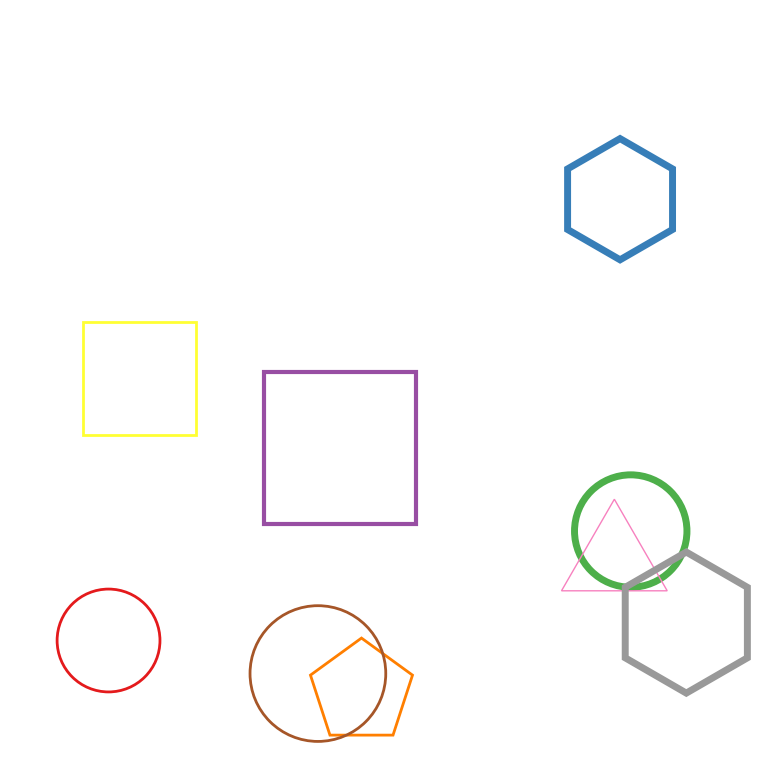[{"shape": "circle", "thickness": 1, "radius": 0.33, "center": [0.141, 0.168]}, {"shape": "hexagon", "thickness": 2.5, "radius": 0.39, "center": [0.805, 0.741]}, {"shape": "circle", "thickness": 2.5, "radius": 0.37, "center": [0.819, 0.31]}, {"shape": "square", "thickness": 1.5, "radius": 0.49, "center": [0.442, 0.418]}, {"shape": "pentagon", "thickness": 1, "radius": 0.35, "center": [0.469, 0.102]}, {"shape": "square", "thickness": 1, "radius": 0.37, "center": [0.181, 0.508]}, {"shape": "circle", "thickness": 1, "radius": 0.44, "center": [0.413, 0.125]}, {"shape": "triangle", "thickness": 0.5, "radius": 0.4, "center": [0.798, 0.272]}, {"shape": "hexagon", "thickness": 2.5, "radius": 0.46, "center": [0.891, 0.191]}]